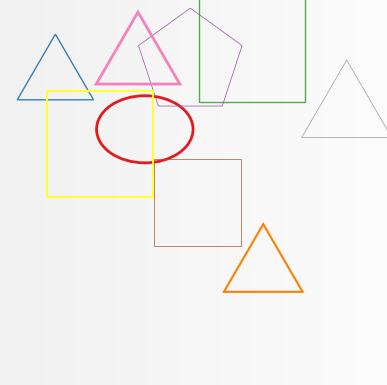[{"shape": "oval", "thickness": 2, "radius": 0.62, "center": [0.374, 0.664]}, {"shape": "triangle", "thickness": 1, "radius": 0.57, "center": [0.143, 0.798]}, {"shape": "square", "thickness": 1, "radius": 0.68, "center": [0.65, 0.872]}, {"shape": "pentagon", "thickness": 0.5, "radius": 0.7, "center": [0.491, 0.838]}, {"shape": "triangle", "thickness": 1.5, "radius": 0.59, "center": [0.679, 0.301]}, {"shape": "square", "thickness": 1.5, "radius": 0.68, "center": [0.257, 0.625]}, {"shape": "square", "thickness": 0.5, "radius": 0.56, "center": [0.509, 0.474]}, {"shape": "triangle", "thickness": 2, "radius": 0.62, "center": [0.356, 0.844]}, {"shape": "triangle", "thickness": 0.5, "radius": 0.67, "center": [0.895, 0.71]}]